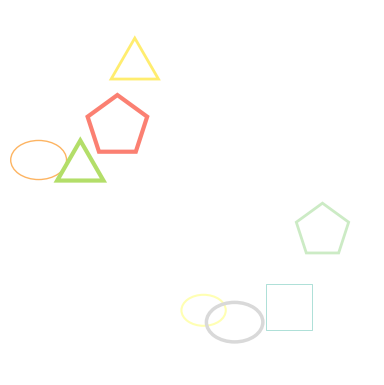[{"shape": "square", "thickness": 0.5, "radius": 0.3, "center": [0.75, 0.203]}, {"shape": "oval", "thickness": 1.5, "radius": 0.29, "center": [0.529, 0.194]}, {"shape": "pentagon", "thickness": 3, "radius": 0.41, "center": [0.305, 0.672]}, {"shape": "oval", "thickness": 1, "radius": 0.36, "center": [0.1, 0.584]}, {"shape": "triangle", "thickness": 3, "radius": 0.35, "center": [0.209, 0.566]}, {"shape": "oval", "thickness": 2.5, "radius": 0.37, "center": [0.609, 0.163]}, {"shape": "pentagon", "thickness": 2, "radius": 0.36, "center": [0.838, 0.401]}, {"shape": "triangle", "thickness": 2, "radius": 0.35, "center": [0.35, 0.83]}]